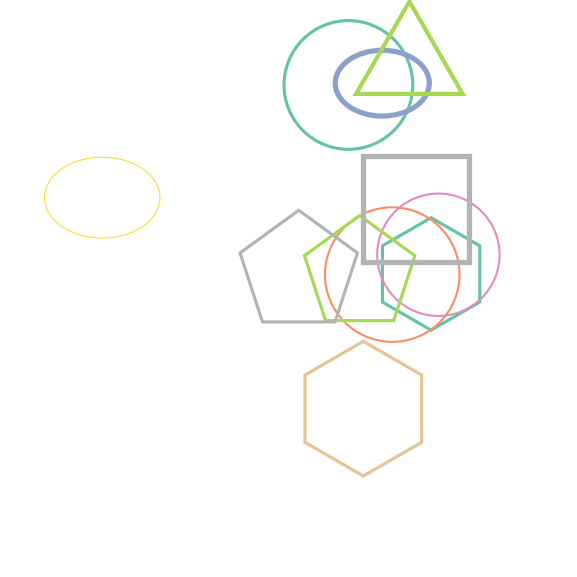[{"shape": "hexagon", "thickness": 1.5, "radius": 0.49, "center": [0.747, 0.525]}, {"shape": "circle", "thickness": 1.5, "radius": 0.56, "center": [0.603, 0.852]}, {"shape": "circle", "thickness": 1, "radius": 0.58, "center": [0.679, 0.524]}, {"shape": "oval", "thickness": 2.5, "radius": 0.41, "center": [0.662, 0.855]}, {"shape": "circle", "thickness": 1, "radius": 0.53, "center": [0.759, 0.558]}, {"shape": "triangle", "thickness": 2, "radius": 0.53, "center": [0.709, 0.89]}, {"shape": "pentagon", "thickness": 1.5, "radius": 0.5, "center": [0.623, 0.525]}, {"shape": "oval", "thickness": 0.5, "radius": 0.5, "center": [0.177, 0.657]}, {"shape": "hexagon", "thickness": 1.5, "radius": 0.58, "center": [0.629, 0.291]}, {"shape": "square", "thickness": 2.5, "radius": 0.46, "center": [0.72, 0.637]}, {"shape": "pentagon", "thickness": 1.5, "radius": 0.53, "center": [0.517, 0.528]}]